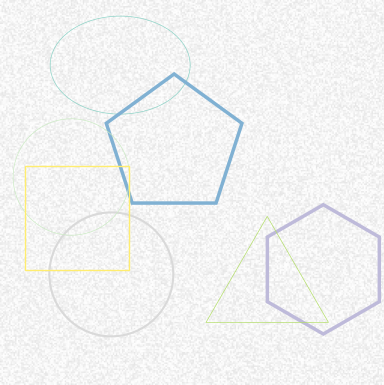[{"shape": "oval", "thickness": 0.5, "radius": 0.91, "center": [0.312, 0.831]}, {"shape": "hexagon", "thickness": 2.5, "radius": 0.84, "center": [0.84, 0.3]}, {"shape": "pentagon", "thickness": 2.5, "radius": 0.93, "center": [0.452, 0.622]}, {"shape": "triangle", "thickness": 0.5, "radius": 0.92, "center": [0.694, 0.254]}, {"shape": "circle", "thickness": 1.5, "radius": 0.8, "center": [0.289, 0.287]}, {"shape": "circle", "thickness": 0.5, "radius": 0.76, "center": [0.185, 0.54]}, {"shape": "square", "thickness": 1, "radius": 0.68, "center": [0.199, 0.435]}]